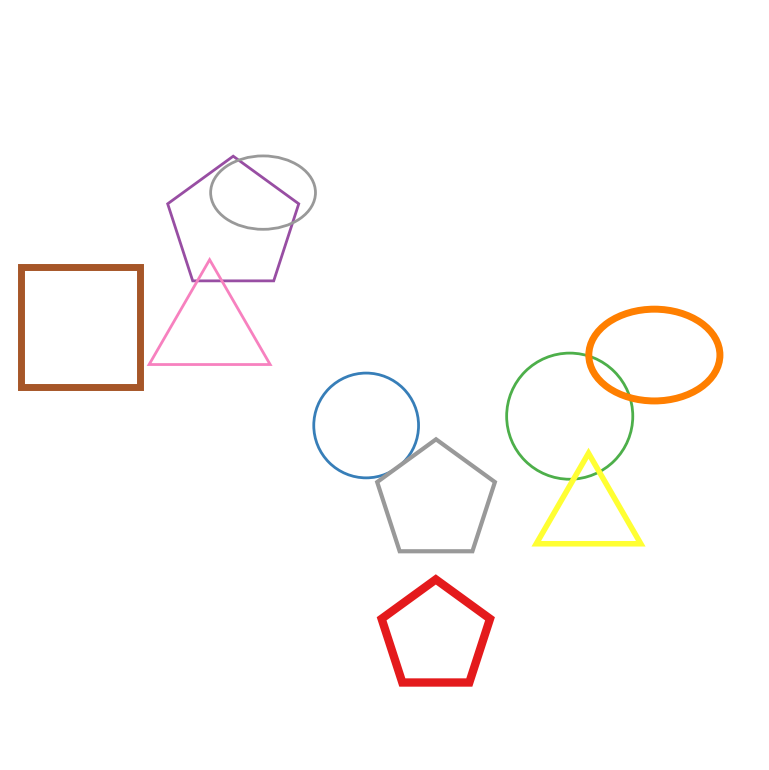[{"shape": "pentagon", "thickness": 3, "radius": 0.37, "center": [0.566, 0.174]}, {"shape": "circle", "thickness": 1, "radius": 0.34, "center": [0.476, 0.447]}, {"shape": "circle", "thickness": 1, "radius": 0.41, "center": [0.74, 0.46]}, {"shape": "pentagon", "thickness": 1, "radius": 0.45, "center": [0.303, 0.708]}, {"shape": "oval", "thickness": 2.5, "radius": 0.43, "center": [0.85, 0.539]}, {"shape": "triangle", "thickness": 2, "radius": 0.39, "center": [0.764, 0.333]}, {"shape": "square", "thickness": 2.5, "radius": 0.39, "center": [0.104, 0.575]}, {"shape": "triangle", "thickness": 1, "radius": 0.45, "center": [0.272, 0.572]}, {"shape": "oval", "thickness": 1, "radius": 0.34, "center": [0.342, 0.75]}, {"shape": "pentagon", "thickness": 1.5, "radius": 0.4, "center": [0.566, 0.349]}]